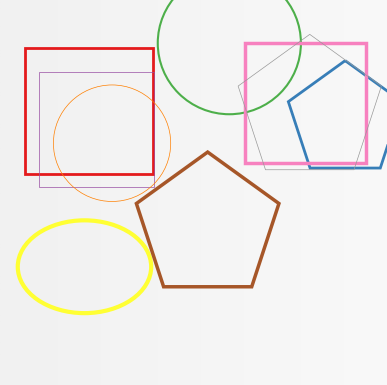[{"shape": "square", "thickness": 2, "radius": 0.82, "center": [0.229, 0.712]}, {"shape": "pentagon", "thickness": 2, "radius": 0.77, "center": [0.891, 0.688]}, {"shape": "circle", "thickness": 1.5, "radius": 0.92, "center": [0.592, 0.888]}, {"shape": "square", "thickness": 0.5, "radius": 0.74, "center": [0.249, 0.664]}, {"shape": "circle", "thickness": 0.5, "radius": 0.76, "center": [0.289, 0.628]}, {"shape": "oval", "thickness": 3, "radius": 0.86, "center": [0.218, 0.307]}, {"shape": "pentagon", "thickness": 2.5, "radius": 0.97, "center": [0.536, 0.412]}, {"shape": "square", "thickness": 2.5, "radius": 0.78, "center": [0.787, 0.733]}, {"shape": "pentagon", "thickness": 0.5, "radius": 0.97, "center": [0.799, 0.716]}]